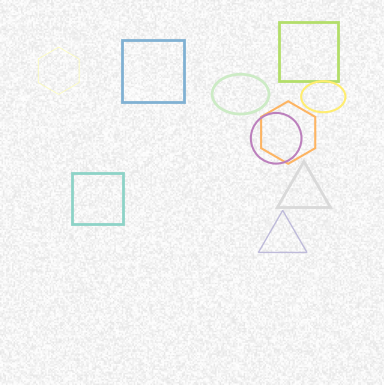[{"shape": "square", "thickness": 2, "radius": 0.33, "center": [0.253, 0.485]}, {"shape": "hexagon", "thickness": 0.5, "radius": 0.31, "center": [0.152, 0.816]}, {"shape": "triangle", "thickness": 1, "radius": 0.36, "center": [0.734, 0.381]}, {"shape": "square", "thickness": 2, "radius": 0.4, "center": [0.397, 0.816]}, {"shape": "hexagon", "thickness": 1.5, "radius": 0.41, "center": [0.749, 0.656]}, {"shape": "square", "thickness": 2, "radius": 0.38, "center": [0.801, 0.867]}, {"shape": "triangle", "thickness": 2, "radius": 0.4, "center": [0.789, 0.501]}, {"shape": "circle", "thickness": 1.5, "radius": 0.33, "center": [0.717, 0.641]}, {"shape": "oval", "thickness": 2, "radius": 0.37, "center": [0.625, 0.755]}, {"shape": "oval", "thickness": 1.5, "radius": 0.29, "center": [0.84, 0.749]}]